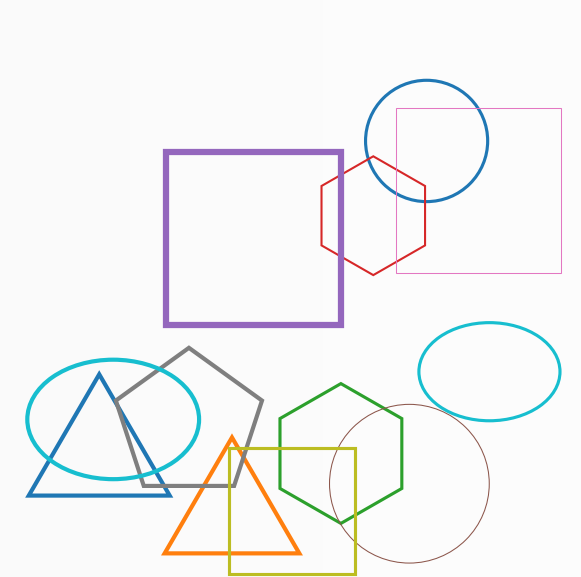[{"shape": "triangle", "thickness": 2, "radius": 0.7, "center": [0.171, 0.211]}, {"shape": "circle", "thickness": 1.5, "radius": 0.53, "center": [0.734, 0.755]}, {"shape": "triangle", "thickness": 2, "radius": 0.67, "center": [0.399, 0.108]}, {"shape": "hexagon", "thickness": 1.5, "radius": 0.61, "center": [0.586, 0.214]}, {"shape": "hexagon", "thickness": 1, "radius": 0.51, "center": [0.642, 0.626]}, {"shape": "square", "thickness": 3, "radius": 0.75, "center": [0.436, 0.586]}, {"shape": "circle", "thickness": 0.5, "radius": 0.69, "center": [0.704, 0.162]}, {"shape": "square", "thickness": 0.5, "radius": 0.71, "center": [0.823, 0.669]}, {"shape": "pentagon", "thickness": 2, "radius": 0.66, "center": [0.325, 0.265]}, {"shape": "square", "thickness": 1.5, "radius": 0.54, "center": [0.502, 0.114]}, {"shape": "oval", "thickness": 1.5, "radius": 0.61, "center": [0.842, 0.355]}, {"shape": "oval", "thickness": 2, "radius": 0.74, "center": [0.195, 0.273]}]